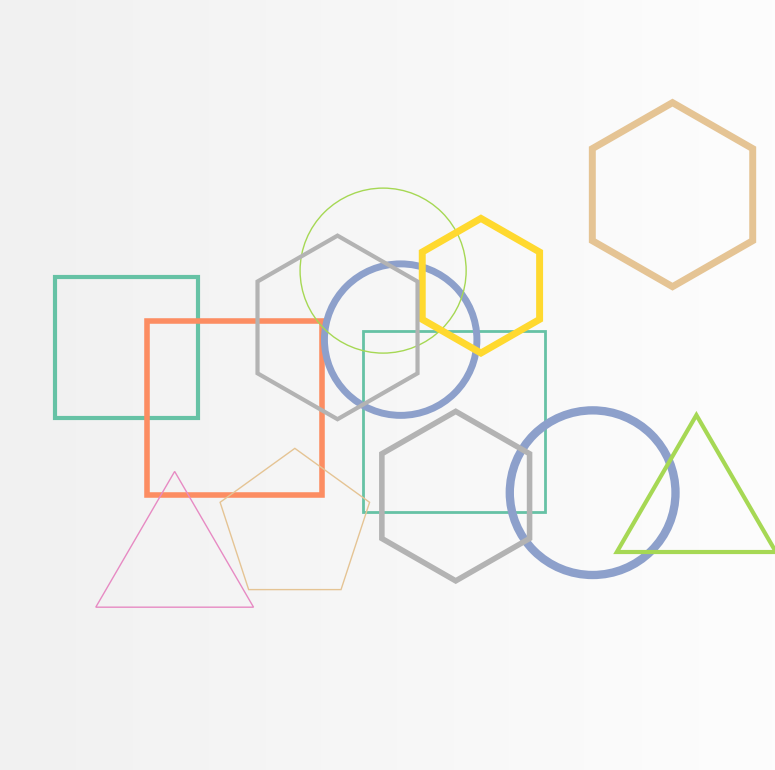[{"shape": "square", "thickness": 1.5, "radius": 0.46, "center": [0.163, 0.549]}, {"shape": "square", "thickness": 1, "radius": 0.59, "center": [0.586, 0.452]}, {"shape": "square", "thickness": 2, "radius": 0.56, "center": [0.302, 0.47]}, {"shape": "circle", "thickness": 3, "radius": 0.53, "center": [0.765, 0.36]}, {"shape": "circle", "thickness": 2.5, "radius": 0.49, "center": [0.517, 0.559]}, {"shape": "triangle", "thickness": 0.5, "radius": 0.59, "center": [0.225, 0.27]}, {"shape": "circle", "thickness": 0.5, "radius": 0.54, "center": [0.494, 0.649]}, {"shape": "triangle", "thickness": 1.5, "radius": 0.59, "center": [0.899, 0.342]}, {"shape": "hexagon", "thickness": 2.5, "radius": 0.44, "center": [0.621, 0.629]}, {"shape": "pentagon", "thickness": 0.5, "radius": 0.51, "center": [0.38, 0.316]}, {"shape": "hexagon", "thickness": 2.5, "radius": 0.6, "center": [0.868, 0.747]}, {"shape": "hexagon", "thickness": 1.5, "radius": 0.6, "center": [0.436, 0.575]}, {"shape": "hexagon", "thickness": 2, "radius": 0.55, "center": [0.588, 0.356]}]